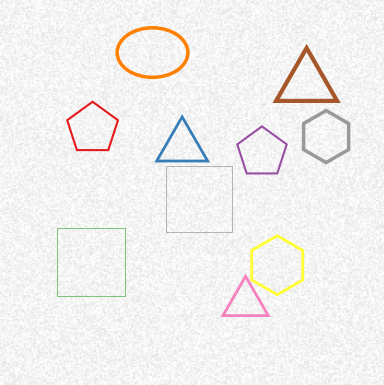[{"shape": "pentagon", "thickness": 1.5, "radius": 0.35, "center": [0.24, 0.666]}, {"shape": "triangle", "thickness": 2, "radius": 0.38, "center": [0.473, 0.62]}, {"shape": "square", "thickness": 0.5, "radius": 0.44, "center": [0.237, 0.319]}, {"shape": "pentagon", "thickness": 1.5, "radius": 0.34, "center": [0.68, 0.604]}, {"shape": "oval", "thickness": 2.5, "radius": 0.46, "center": [0.396, 0.863]}, {"shape": "hexagon", "thickness": 2, "radius": 0.38, "center": [0.72, 0.311]}, {"shape": "triangle", "thickness": 3, "radius": 0.46, "center": [0.796, 0.784]}, {"shape": "triangle", "thickness": 2, "radius": 0.34, "center": [0.638, 0.214]}, {"shape": "square", "thickness": 0.5, "radius": 0.43, "center": [0.518, 0.484]}, {"shape": "hexagon", "thickness": 2.5, "radius": 0.34, "center": [0.847, 0.645]}]